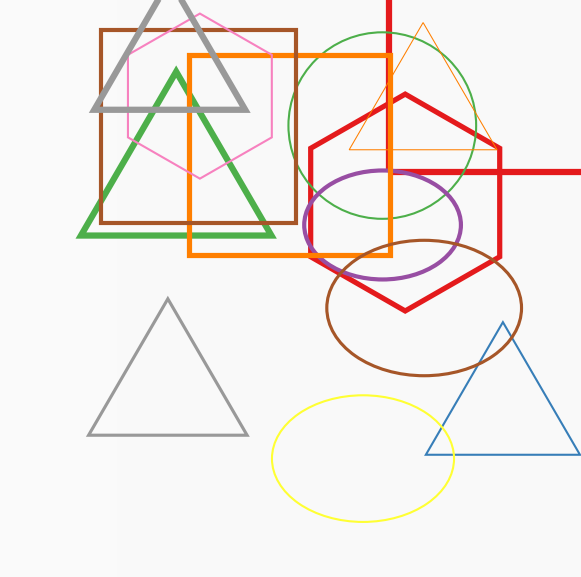[{"shape": "square", "thickness": 3, "radius": 0.84, "center": [0.838, 0.87]}, {"shape": "hexagon", "thickness": 2.5, "radius": 0.94, "center": [0.697, 0.648]}, {"shape": "triangle", "thickness": 1, "radius": 0.77, "center": [0.865, 0.288]}, {"shape": "triangle", "thickness": 3, "radius": 0.95, "center": [0.303, 0.686]}, {"shape": "circle", "thickness": 1, "radius": 0.81, "center": [0.658, 0.782]}, {"shape": "oval", "thickness": 2, "radius": 0.67, "center": [0.658, 0.61]}, {"shape": "triangle", "thickness": 0.5, "radius": 0.73, "center": [0.728, 0.813]}, {"shape": "square", "thickness": 2.5, "radius": 0.87, "center": [0.498, 0.731]}, {"shape": "oval", "thickness": 1, "radius": 0.78, "center": [0.625, 0.205]}, {"shape": "square", "thickness": 2, "radius": 0.84, "center": [0.341, 0.78]}, {"shape": "oval", "thickness": 1.5, "radius": 0.84, "center": [0.73, 0.466]}, {"shape": "hexagon", "thickness": 1, "radius": 0.71, "center": [0.344, 0.833]}, {"shape": "triangle", "thickness": 1.5, "radius": 0.79, "center": [0.289, 0.324]}, {"shape": "triangle", "thickness": 3, "radius": 0.75, "center": [0.292, 0.884]}]